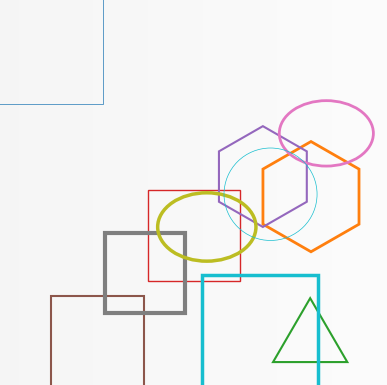[{"shape": "square", "thickness": 0.5, "radius": 0.72, "center": [0.121, 0.875]}, {"shape": "hexagon", "thickness": 2, "radius": 0.72, "center": [0.803, 0.489]}, {"shape": "triangle", "thickness": 1.5, "radius": 0.55, "center": [0.8, 0.115]}, {"shape": "square", "thickness": 1, "radius": 0.59, "center": [0.501, 0.389]}, {"shape": "hexagon", "thickness": 1.5, "radius": 0.65, "center": [0.678, 0.541]}, {"shape": "square", "thickness": 1.5, "radius": 0.6, "center": [0.252, 0.112]}, {"shape": "oval", "thickness": 2, "radius": 0.61, "center": [0.842, 0.654]}, {"shape": "square", "thickness": 3, "radius": 0.52, "center": [0.374, 0.29]}, {"shape": "oval", "thickness": 2.5, "radius": 0.63, "center": [0.534, 0.41]}, {"shape": "square", "thickness": 2.5, "radius": 0.75, "center": [0.67, 0.137]}, {"shape": "circle", "thickness": 0.5, "radius": 0.6, "center": [0.698, 0.495]}]